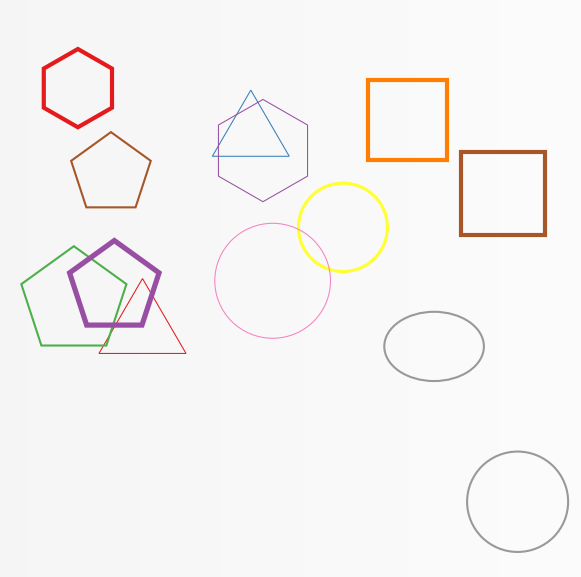[{"shape": "triangle", "thickness": 0.5, "radius": 0.43, "center": [0.245, 0.43]}, {"shape": "hexagon", "thickness": 2, "radius": 0.34, "center": [0.134, 0.847]}, {"shape": "triangle", "thickness": 0.5, "radius": 0.38, "center": [0.432, 0.767]}, {"shape": "pentagon", "thickness": 1, "radius": 0.48, "center": [0.127, 0.478]}, {"shape": "pentagon", "thickness": 2.5, "radius": 0.4, "center": [0.197, 0.502]}, {"shape": "hexagon", "thickness": 0.5, "radius": 0.44, "center": [0.452, 0.738]}, {"shape": "square", "thickness": 2, "radius": 0.34, "center": [0.701, 0.791]}, {"shape": "circle", "thickness": 1.5, "radius": 0.38, "center": [0.59, 0.605]}, {"shape": "square", "thickness": 2, "radius": 0.36, "center": [0.866, 0.664]}, {"shape": "pentagon", "thickness": 1, "radius": 0.36, "center": [0.191, 0.698]}, {"shape": "circle", "thickness": 0.5, "radius": 0.5, "center": [0.469, 0.513]}, {"shape": "circle", "thickness": 1, "radius": 0.43, "center": [0.891, 0.13]}, {"shape": "oval", "thickness": 1, "radius": 0.43, "center": [0.747, 0.399]}]